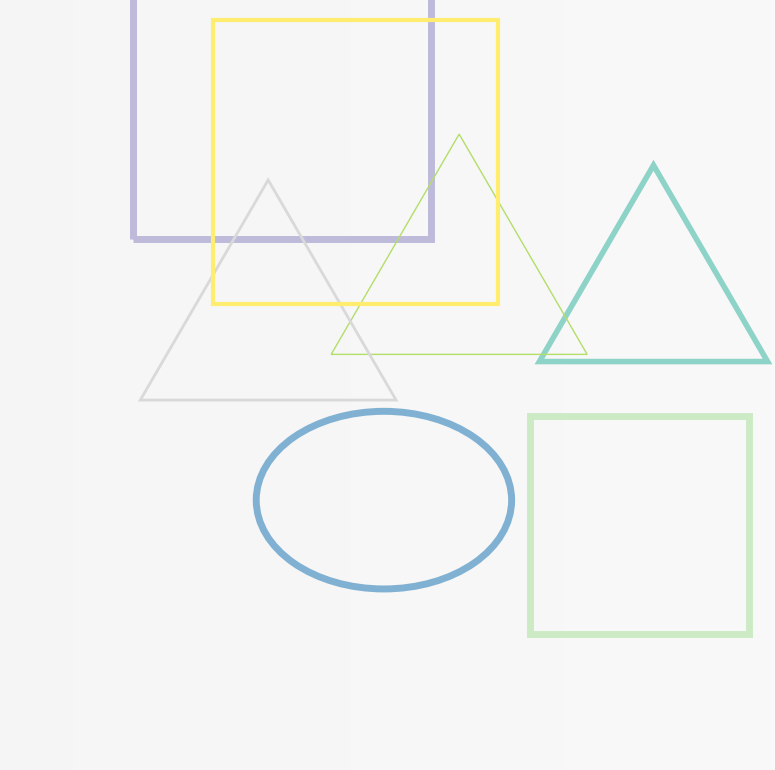[{"shape": "triangle", "thickness": 2, "radius": 0.85, "center": [0.843, 0.615]}, {"shape": "square", "thickness": 2.5, "radius": 0.96, "center": [0.364, 0.882]}, {"shape": "oval", "thickness": 2.5, "radius": 0.82, "center": [0.495, 0.35]}, {"shape": "triangle", "thickness": 0.5, "radius": 0.95, "center": [0.592, 0.635]}, {"shape": "triangle", "thickness": 1, "radius": 0.95, "center": [0.346, 0.576]}, {"shape": "square", "thickness": 2.5, "radius": 0.71, "center": [0.826, 0.318]}, {"shape": "square", "thickness": 1.5, "radius": 0.92, "center": [0.459, 0.789]}]